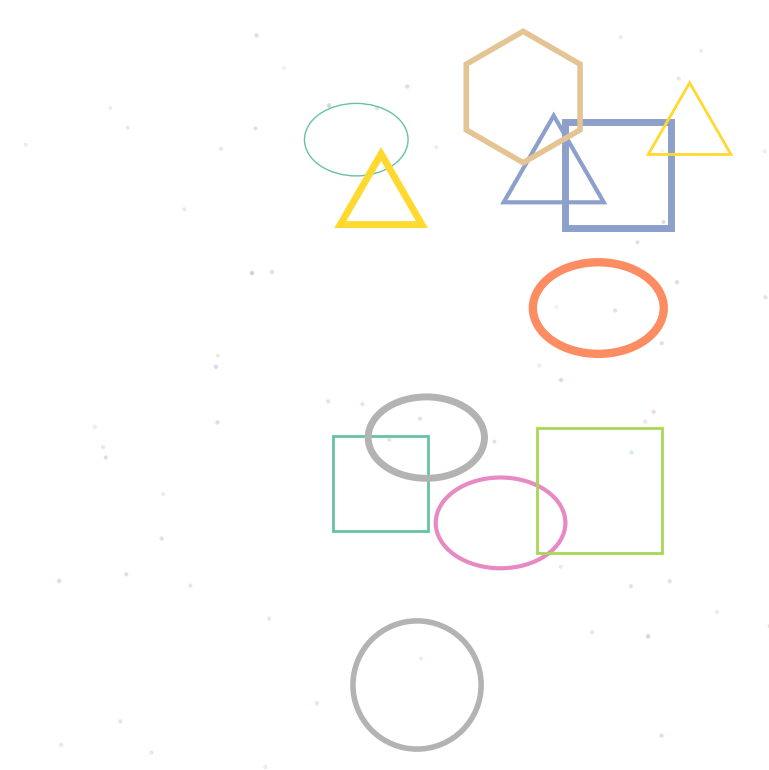[{"shape": "square", "thickness": 1, "radius": 0.31, "center": [0.494, 0.372]}, {"shape": "oval", "thickness": 0.5, "radius": 0.34, "center": [0.463, 0.819]}, {"shape": "oval", "thickness": 3, "radius": 0.42, "center": [0.777, 0.6]}, {"shape": "triangle", "thickness": 1.5, "radius": 0.38, "center": [0.719, 0.775]}, {"shape": "square", "thickness": 2.5, "radius": 0.34, "center": [0.802, 0.772]}, {"shape": "oval", "thickness": 1.5, "radius": 0.42, "center": [0.65, 0.321]}, {"shape": "square", "thickness": 1, "radius": 0.4, "center": [0.778, 0.363]}, {"shape": "triangle", "thickness": 1, "radius": 0.31, "center": [0.896, 0.83]}, {"shape": "triangle", "thickness": 2.5, "radius": 0.31, "center": [0.495, 0.739]}, {"shape": "hexagon", "thickness": 2, "radius": 0.43, "center": [0.679, 0.874]}, {"shape": "oval", "thickness": 2.5, "radius": 0.38, "center": [0.554, 0.432]}, {"shape": "circle", "thickness": 2, "radius": 0.42, "center": [0.542, 0.11]}]